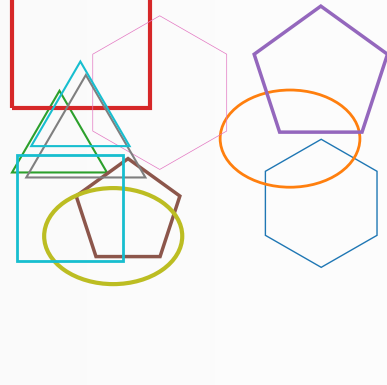[{"shape": "hexagon", "thickness": 1, "radius": 0.83, "center": [0.829, 0.472]}, {"shape": "oval", "thickness": 2, "radius": 0.9, "center": [0.748, 0.64]}, {"shape": "triangle", "thickness": 1.5, "radius": 0.71, "center": [0.154, 0.623]}, {"shape": "square", "thickness": 3, "radius": 0.89, "center": [0.209, 0.899]}, {"shape": "pentagon", "thickness": 2.5, "radius": 0.9, "center": [0.828, 0.803]}, {"shape": "pentagon", "thickness": 2.5, "radius": 0.7, "center": [0.33, 0.447]}, {"shape": "hexagon", "thickness": 0.5, "radius": 1.0, "center": [0.412, 0.759]}, {"shape": "triangle", "thickness": 1.5, "radius": 0.89, "center": [0.222, 0.628]}, {"shape": "oval", "thickness": 3, "radius": 0.89, "center": [0.292, 0.387]}, {"shape": "triangle", "thickness": 1.5, "radius": 0.73, "center": [0.207, 0.694]}, {"shape": "square", "thickness": 2, "radius": 0.69, "center": [0.181, 0.461]}]